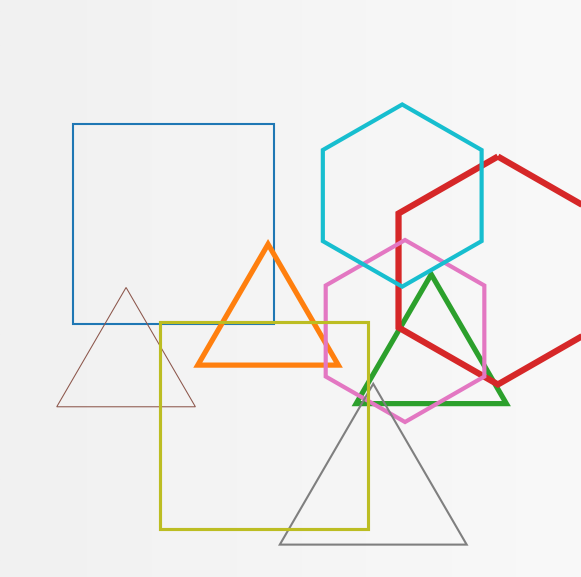[{"shape": "square", "thickness": 1, "radius": 0.86, "center": [0.298, 0.611]}, {"shape": "triangle", "thickness": 2.5, "radius": 0.7, "center": [0.461, 0.437]}, {"shape": "triangle", "thickness": 2.5, "radius": 0.75, "center": [0.742, 0.375]}, {"shape": "hexagon", "thickness": 3, "radius": 0.99, "center": [0.857, 0.531]}, {"shape": "triangle", "thickness": 0.5, "radius": 0.69, "center": [0.217, 0.364]}, {"shape": "hexagon", "thickness": 2, "radius": 0.79, "center": [0.697, 0.426]}, {"shape": "triangle", "thickness": 1, "radius": 0.93, "center": [0.642, 0.149]}, {"shape": "square", "thickness": 1.5, "radius": 0.89, "center": [0.454, 0.262]}, {"shape": "hexagon", "thickness": 2, "radius": 0.79, "center": [0.692, 0.661]}]